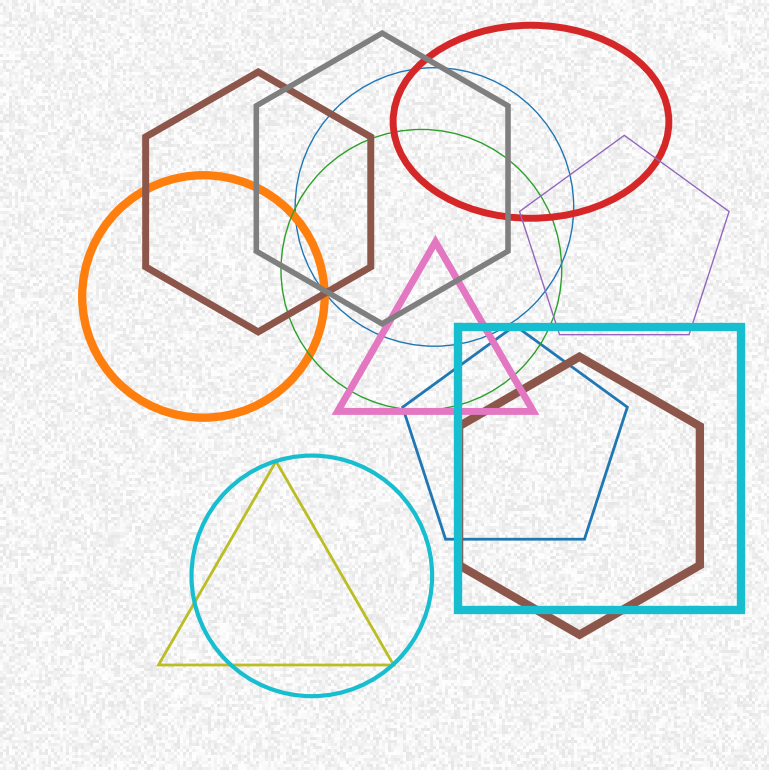[{"shape": "pentagon", "thickness": 1, "radius": 0.77, "center": [0.669, 0.424]}, {"shape": "circle", "thickness": 0.5, "radius": 0.9, "center": [0.564, 0.731]}, {"shape": "circle", "thickness": 3, "radius": 0.79, "center": [0.264, 0.615]}, {"shape": "circle", "thickness": 0.5, "radius": 0.91, "center": [0.547, 0.65]}, {"shape": "oval", "thickness": 2.5, "radius": 0.9, "center": [0.69, 0.842]}, {"shape": "pentagon", "thickness": 0.5, "radius": 0.72, "center": [0.811, 0.681]}, {"shape": "hexagon", "thickness": 2.5, "radius": 0.84, "center": [0.335, 0.738]}, {"shape": "hexagon", "thickness": 3, "radius": 0.9, "center": [0.753, 0.356]}, {"shape": "triangle", "thickness": 2.5, "radius": 0.73, "center": [0.566, 0.539]}, {"shape": "hexagon", "thickness": 2, "radius": 0.94, "center": [0.496, 0.768]}, {"shape": "triangle", "thickness": 1, "radius": 0.88, "center": [0.358, 0.225]}, {"shape": "square", "thickness": 3, "radius": 0.92, "center": [0.779, 0.392]}, {"shape": "circle", "thickness": 1.5, "radius": 0.78, "center": [0.405, 0.252]}]